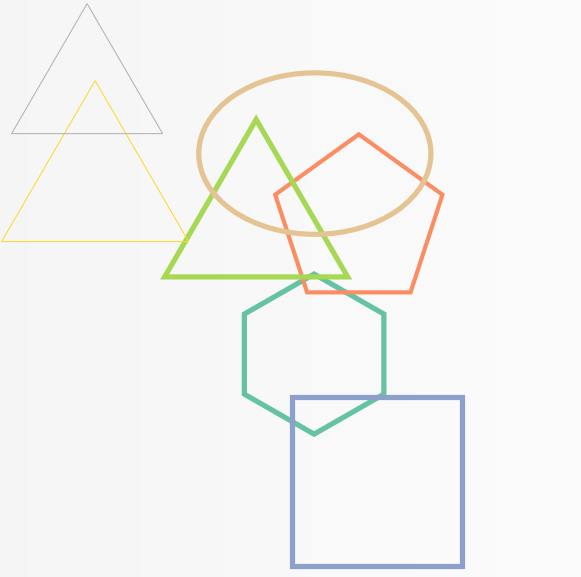[{"shape": "hexagon", "thickness": 2.5, "radius": 0.69, "center": [0.54, 0.386]}, {"shape": "pentagon", "thickness": 2, "radius": 0.76, "center": [0.617, 0.615]}, {"shape": "square", "thickness": 2.5, "radius": 0.73, "center": [0.648, 0.166]}, {"shape": "triangle", "thickness": 2.5, "radius": 0.91, "center": [0.441, 0.611]}, {"shape": "triangle", "thickness": 0.5, "radius": 0.93, "center": [0.164, 0.674]}, {"shape": "oval", "thickness": 2.5, "radius": 1.0, "center": [0.542, 0.733]}, {"shape": "triangle", "thickness": 0.5, "radius": 0.75, "center": [0.15, 0.843]}]